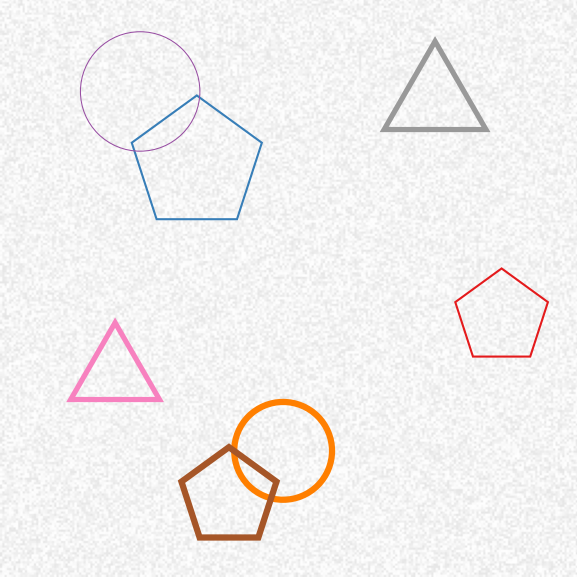[{"shape": "pentagon", "thickness": 1, "radius": 0.42, "center": [0.869, 0.45]}, {"shape": "pentagon", "thickness": 1, "radius": 0.59, "center": [0.341, 0.715]}, {"shape": "circle", "thickness": 0.5, "radius": 0.52, "center": [0.243, 0.841]}, {"shape": "circle", "thickness": 3, "radius": 0.42, "center": [0.49, 0.218]}, {"shape": "pentagon", "thickness": 3, "radius": 0.43, "center": [0.396, 0.138]}, {"shape": "triangle", "thickness": 2.5, "radius": 0.44, "center": [0.199, 0.352]}, {"shape": "triangle", "thickness": 2.5, "radius": 0.51, "center": [0.753, 0.826]}]